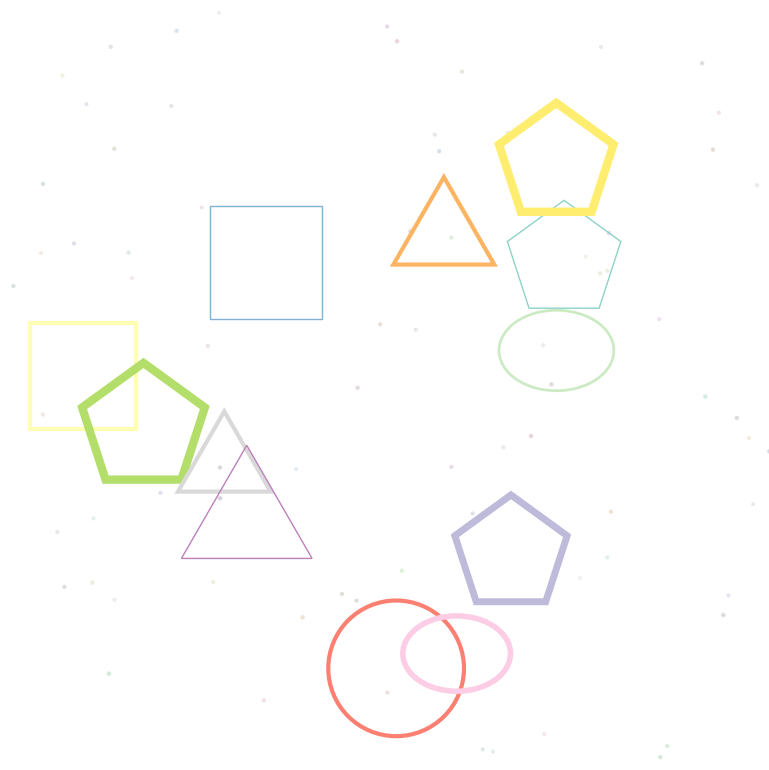[{"shape": "pentagon", "thickness": 0.5, "radius": 0.39, "center": [0.733, 0.662]}, {"shape": "square", "thickness": 1.5, "radius": 0.34, "center": [0.108, 0.512]}, {"shape": "pentagon", "thickness": 2.5, "radius": 0.38, "center": [0.664, 0.281]}, {"shape": "circle", "thickness": 1.5, "radius": 0.44, "center": [0.514, 0.132]}, {"shape": "square", "thickness": 0.5, "radius": 0.36, "center": [0.345, 0.659]}, {"shape": "triangle", "thickness": 1.5, "radius": 0.38, "center": [0.576, 0.694]}, {"shape": "pentagon", "thickness": 3, "radius": 0.42, "center": [0.186, 0.445]}, {"shape": "oval", "thickness": 2, "radius": 0.35, "center": [0.593, 0.151]}, {"shape": "triangle", "thickness": 1.5, "radius": 0.35, "center": [0.291, 0.396]}, {"shape": "triangle", "thickness": 0.5, "radius": 0.49, "center": [0.32, 0.324]}, {"shape": "oval", "thickness": 1, "radius": 0.37, "center": [0.723, 0.545]}, {"shape": "pentagon", "thickness": 3, "radius": 0.39, "center": [0.722, 0.788]}]